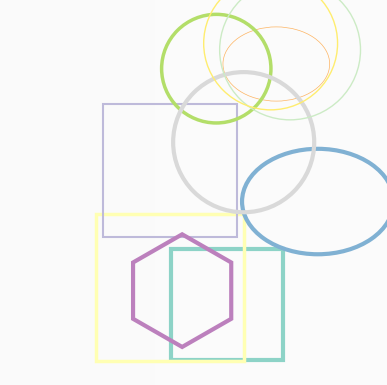[{"shape": "square", "thickness": 3, "radius": 0.72, "center": [0.586, 0.21]}, {"shape": "square", "thickness": 2.5, "radius": 0.96, "center": [0.438, 0.253]}, {"shape": "square", "thickness": 1.5, "radius": 0.86, "center": [0.439, 0.556]}, {"shape": "oval", "thickness": 3, "radius": 0.98, "center": [0.82, 0.477]}, {"shape": "oval", "thickness": 0.5, "radius": 0.69, "center": [0.713, 0.834]}, {"shape": "circle", "thickness": 2.5, "radius": 0.71, "center": [0.558, 0.822]}, {"shape": "circle", "thickness": 3, "radius": 0.91, "center": [0.629, 0.631]}, {"shape": "hexagon", "thickness": 3, "radius": 0.73, "center": [0.47, 0.245]}, {"shape": "circle", "thickness": 1, "radius": 0.91, "center": [0.749, 0.87]}, {"shape": "circle", "thickness": 1, "radius": 0.86, "center": [0.698, 0.887]}]